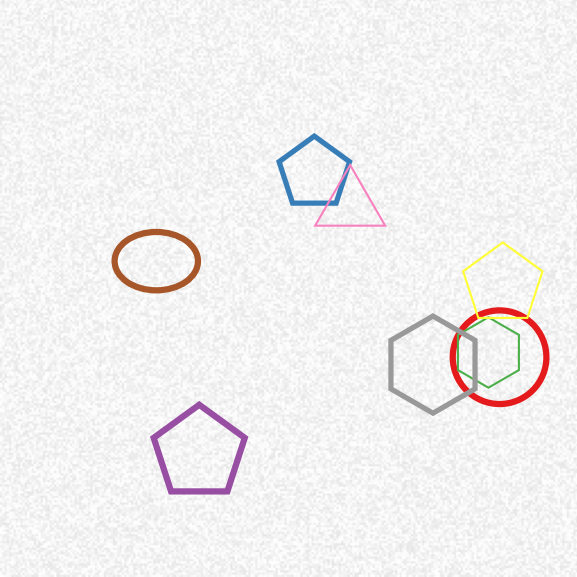[{"shape": "circle", "thickness": 3, "radius": 0.41, "center": [0.865, 0.381]}, {"shape": "pentagon", "thickness": 2.5, "radius": 0.32, "center": [0.544, 0.699]}, {"shape": "hexagon", "thickness": 1, "radius": 0.3, "center": [0.846, 0.389]}, {"shape": "pentagon", "thickness": 3, "radius": 0.41, "center": [0.345, 0.215]}, {"shape": "pentagon", "thickness": 1, "radius": 0.36, "center": [0.871, 0.507]}, {"shape": "oval", "thickness": 3, "radius": 0.36, "center": [0.271, 0.547]}, {"shape": "triangle", "thickness": 1, "radius": 0.35, "center": [0.606, 0.643]}, {"shape": "hexagon", "thickness": 2.5, "radius": 0.42, "center": [0.75, 0.368]}]